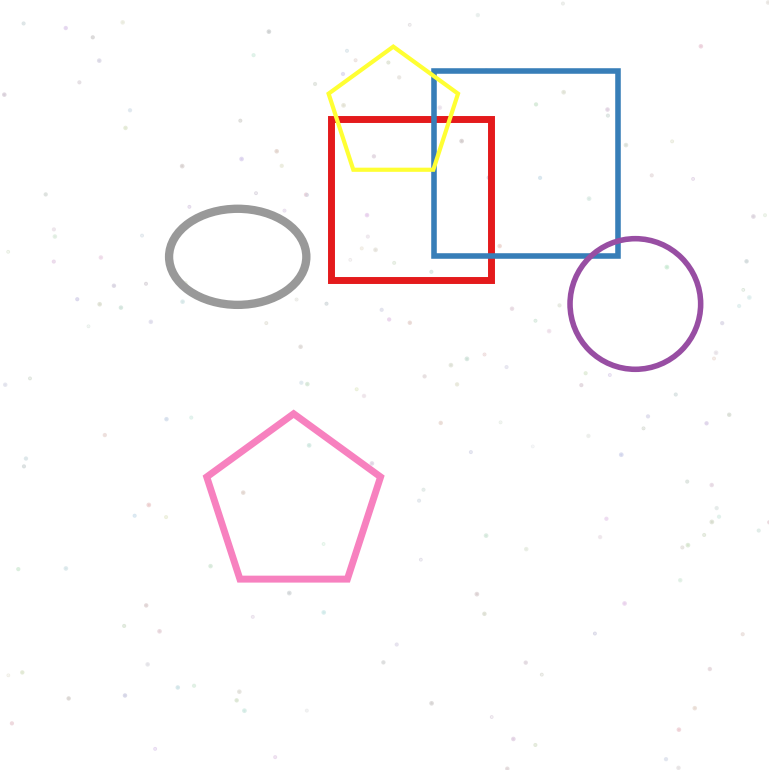[{"shape": "square", "thickness": 2.5, "radius": 0.52, "center": [0.534, 0.741]}, {"shape": "square", "thickness": 2, "radius": 0.6, "center": [0.683, 0.788]}, {"shape": "circle", "thickness": 2, "radius": 0.42, "center": [0.825, 0.605]}, {"shape": "pentagon", "thickness": 1.5, "radius": 0.44, "center": [0.511, 0.851]}, {"shape": "pentagon", "thickness": 2.5, "radius": 0.59, "center": [0.381, 0.344]}, {"shape": "oval", "thickness": 3, "radius": 0.45, "center": [0.309, 0.666]}]